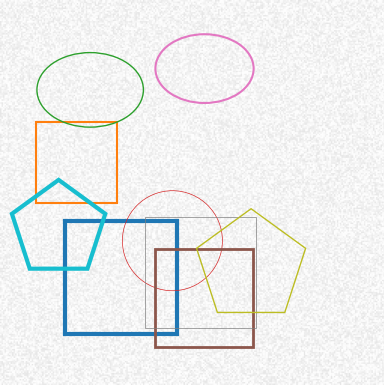[{"shape": "square", "thickness": 3, "radius": 0.73, "center": [0.314, 0.28]}, {"shape": "square", "thickness": 1.5, "radius": 0.52, "center": [0.199, 0.577]}, {"shape": "oval", "thickness": 1, "radius": 0.69, "center": [0.234, 0.767]}, {"shape": "circle", "thickness": 0.5, "radius": 0.65, "center": [0.448, 0.375]}, {"shape": "square", "thickness": 2, "radius": 0.63, "center": [0.53, 0.227]}, {"shape": "oval", "thickness": 1.5, "radius": 0.64, "center": [0.531, 0.822]}, {"shape": "square", "thickness": 0.5, "radius": 0.72, "center": [0.521, 0.293]}, {"shape": "pentagon", "thickness": 1, "radius": 0.74, "center": [0.652, 0.309]}, {"shape": "pentagon", "thickness": 3, "radius": 0.64, "center": [0.152, 0.405]}]